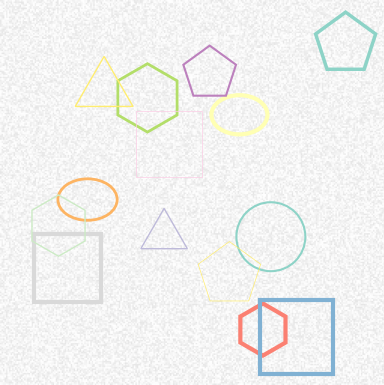[{"shape": "pentagon", "thickness": 2.5, "radius": 0.41, "center": [0.898, 0.886]}, {"shape": "circle", "thickness": 1.5, "radius": 0.45, "center": [0.704, 0.385]}, {"shape": "oval", "thickness": 3, "radius": 0.36, "center": [0.622, 0.702]}, {"shape": "triangle", "thickness": 1, "radius": 0.35, "center": [0.426, 0.389]}, {"shape": "hexagon", "thickness": 3, "radius": 0.34, "center": [0.683, 0.144]}, {"shape": "square", "thickness": 3, "radius": 0.48, "center": [0.77, 0.125]}, {"shape": "oval", "thickness": 2, "radius": 0.38, "center": [0.227, 0.482]}, {"shape": "hexagon", "thickness": 2, "radius": 0.44, "center": [0.383, 0.746]}, {"shape": "square", "thickness": 0.5, "radius": 0.42, "center": [0.439, 0.625]}, {"shape": "square", "thickness": 3, "radius": 0.44, "center": [0.175, 0.304]}, {"shape": "pentagon", "thickness": 1.5, "radius": 0.36, "center": [0.545, 0.81]}, {"shape": "hexagon", "thickness": 1, "radius": 0.4, "center": [0.152, 0.414]}, {"shape": "triangle", "thickness": 1, "radius": 0.43, "center": [0.27, 0.767]}, {"shape": "pentagon", "thickness": 0.5, "radius": 0.43, "center": [0.596, 0.287]}]